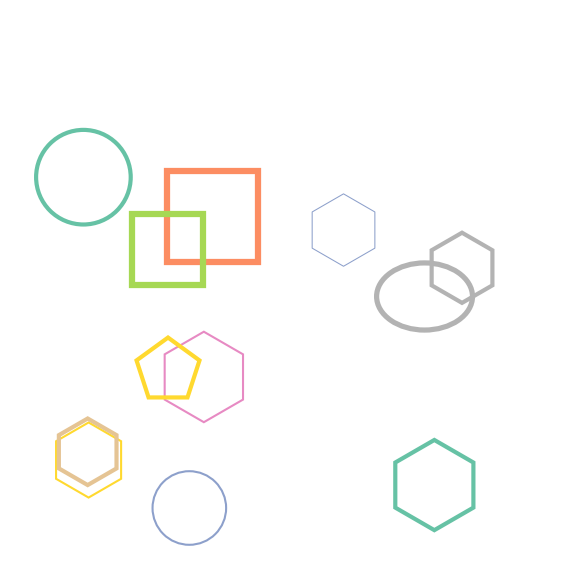[{"shape": "hexagon", "thickness": 2, "radius": 0.39, "center": [0.752, 0.159]}, {"shape": "circle", "thickness": 2, "radius": 0.41, "center": [0.144, 0.692]}, {"shape": "square", "thickness": 3, "radius": 0.4, "center": [0.368, 0.624]}, {"shape": "hexagon", "thickness": 0.5, "radius": 0.31, "center": [0.595, 0.601]}, {"shape": "circle", "thickness": 1, "radius": 0.32, "center": [0.328, 0.119]}, {"shape": "hexagon", "thickness": 1, "radius": 0.39, "center": [0.353, 0.346]}, {"shape": "square", "thickness": 3, "radius": 0.3, "center": [0.29, 0.567]}, {"shape": "hexagon", "thickness": 1, "radius": 0.33, "center": [0.153, 0.203]}, {"shape": "pentagon", "thickness": 2, "radius": 0.29, "center": [0.291, 0.357]}, {"shape": "hexagon", "thickness": 2, "radius": 0.29, "center": [0.152, 0.217]}, {"shape": "hexagon", "thickness": 2, "radius": 0.3, "center": [0.8, 0.535]}, {"shape": "oval", "thickness": 2.5, "radius": 0.42, "center": [0.735, 0.486]}]